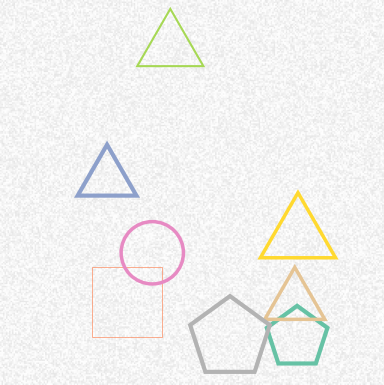[{"shape": "pentagon", "thickness": 3, "radius": 0.41, "center": [0.772, 0.123]}, {"shape": "square", "thickness": 0.5, "radius": 0.45, "center": [0.329, 0.216]}, {"shape": "triangle", "thickness": 3, "radius": 0.44, "center": [0.278, 0.536]}, {"shape": "circle", "thickness": 2.5, "radius": 0.4, "center": [0.396, 0.343]}, {"shape": "triangle", "thickness": 1.5, "radius": 0.5, "center": [0.442, 0.878]}, {"shape": "triangle", "thickness": 2.5, "radius": 0.56, "center": [0.774, 0.387]}, {"shape": "triangle", "thickness": 2.5, "radius": 0.45, "center": [0.766, 0.216]}, {"shape": "pentagon", "thickness": 3, "radius": 0.54, "center": [0.597, 0.122]}]